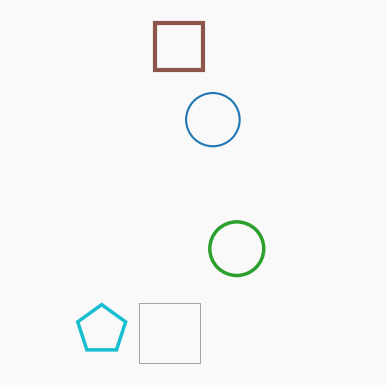[{"shape": "circle", "thickness": 1.5, "radius": 0.35, "center": [0.549, 0.689]}, {"shape": "circle", "thickness": 2.5, "radius": 0.35, "center": [0.611, 0.354]}, {"shape": "square", "thickness": 3, "radius": 0.31, "center": [0.462, 0.88]}, {"shape": "square", "thickness": 0.5, "radius": 0.39, "center": [0.437, 0.134]}, {"shape": "pentagon", "thickness": 2.5, "radius": 0.32, "center": [0.262, 0.144]}]